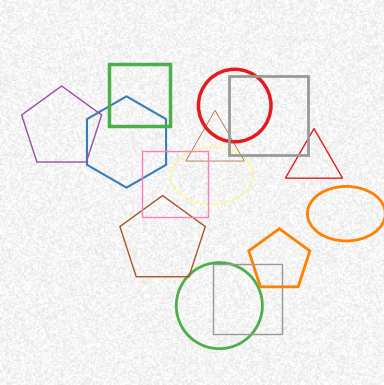[{"shape": "triangle", "thickness": 1, "radius": 0.43, "center": [0.816, 0.58]}, {"shape": "circle", "thickness": 2.5, "radius": 0.47, "center": [0.61, 0.726]}, {"shape": "hexagon", "thickness": 1.5, "radius": 0.59, "center": [0.329, 0.631]}, {"shape": "square", "thickness": 2.5, "radius": 0.4, "center": [0.362, 0.753]}, {"shape": "circle", "thickness": 2, "radius": 0.56, "center": [0.57, 0.206]}, {"shape": "pentagon", "thickness": 1, "radius": 0.55, "center": [0.16, 0.667]}, {"shape": "pentagon", "thickness": 2, "radius": 0.42, "center": [0.725, 0.323]}, {"shape": "oval", "thickness": 2, "radius": 0.51, "center": [0.9, 0.445]}, {"shape": "oval", "thickness": 0.5, "radius": 0.53, "center": [0.55, 0.543]}, {"shape": "pentagon", "thickness": 1, "radius": 0.58, "center": [0.422, 0.375]}, {"shape": "triangle", "thickness": 0.5, "radius": 0.44, "center": [0.559, 0.626]}, {"shape": "square", "thickness": 1, "radius": 0.43, "center": [0.454, 0.523]}, {"shape": "square", "thickness": 2, "radius": 0.51, "center": [0.699, 0.7]}, {"shape": "square", "thickness": 1, "radius": 0.45, "center": [0.643, 0.223]}]